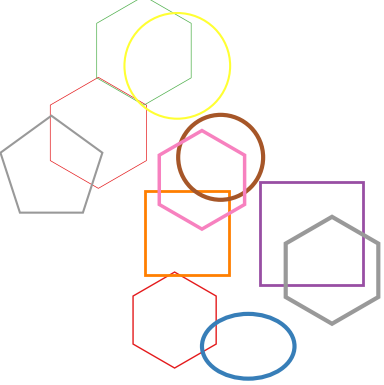[{"shape": "hexagon", "thickness": 0.5, "radius": 0.72, "center": [0.255, 0.655]}, {"shape": "hexagon", "thickness": 1, "radius": 0.62, "center": [0.454, 0.169]}, {"shape": "oval", "thickness": 3, "radius": 0.6, "center": [0.645, 0.101]}, {"shape": "hexagon", "thickness": 0.5, "radius": 0.71, "center": [0.374, 0.869]}, {"shape": "square", "thickness": 2, "radius": 0.67, "center": [0.808, 0.393]}, {"shape": "square", "thickness": 2, "radius": 0.55, "center": [0.485, 0.395]}, {"shape": "circle", "thickness": 1.5, "radius": 0.69, "center": [0.461, 0.829]}, {"shape": "circle", "thickness": 3, "radius": 0.55, "center": [0.573, 0.591]}, {"shape": "hexagon", "thickness": 2.5, "radius": 0.64, "center": [0.525, 0.533]}, {"shape": "pentagon", "thickness": 1.5, "radius": 0.7, "center": [0.134, 0.56]}, {"shape": "hexagon", "thickness": 3, "radius": 0.69, "center": [0.862, 0.298]}]